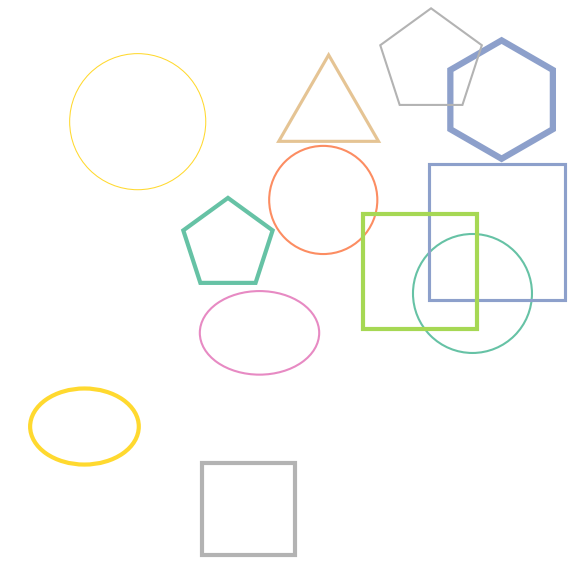[{"shape": "pentagon", "thickness": 2, "radius": 0.41, "center": [0.395, 0.575]}, {"shape": "circle", "thickness": 1, "radius": 0.52, "center": [0.818, 0.491]}, {"shape": "circle", "thickness": 1, "radius": 0.47, "center": [0.56, 0.653]}, {"shape": "square", "thickness": 1.5, "radius": 0.59, "center": [0.861, 0.597]}, {"shape": "hexagon", "thickness": 3, "radius": 0.51, "center": [0.869, 0.827]}, {"shape": "oval", "thickness": 1, "radius": 0.52, "center": [0.449, 0.423]}, {"shape": "square", "thickness": 2, "radius": 0.5, "center": [0.727, 0.529]}, {"shape": "oval", "thickness": 2, "radius": 0.47, "center": [0.146, 0.261]}, {"shape": "circle", "thickness": 0.5, "radius": 0.59, "center": [0.238, 0.788]}, {"shape": "triangle", "thickness": 1.5, "radius": 0.5, "center": [0.569, 0.804]}, {"shape": "square", "thickness": 2, "radius": 0.4, "center": [0.43, 0.118]}, {"shape": "pentagon", "thickness": 1, "radius": 0.46, "center": [0.746, 0.892]}]